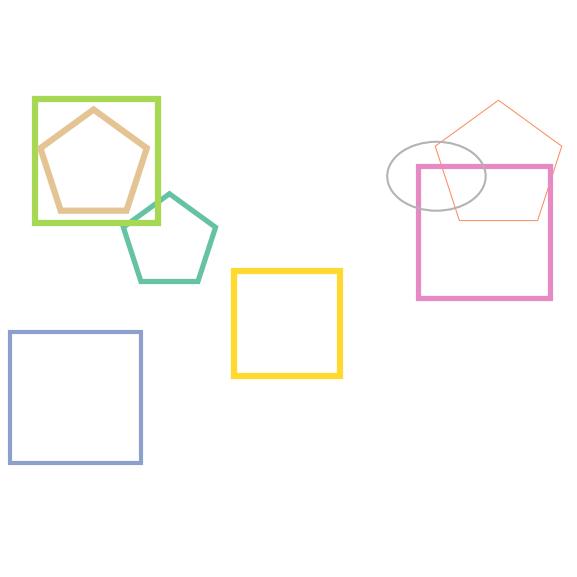[{"shape": "pentagon", "thickness": 2.5, "radius": 0.42, "center": [0.293, 0.58]}, {"shape": "pentagon", "thickness": 0.5, "radius": 0.58, "center": [0.863, 0.71]}, {"shape": "square", "thickness": 2, "radius": 0.57, "center": [0.131, 0.31]}, {"shape": "square", "thickness": 2.5, "radius": 0.57, "center": [0.838, 0.598]}, {"shape": "square", "thickness": 3, "radius": 0.53, "center": [0.167, 0.721]}, {"shape": "square", "thickness": 3, "radius": 0.46, "center": [0.497, 0.439]}, {"shape": "pentagon", "thickness": 3, "radius": 0.48, "center": [0.162, 0.713]}, {"shape": "oval", "thickness": 1, "radius": 0.43, "center": [0.756, 0.694]}]